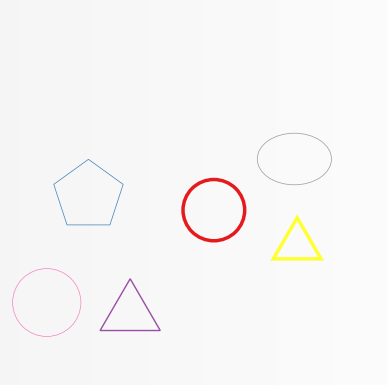[{"shape": "circle", "thickness": 2.5, "radius": 0.4, "center": [0.552, 0.454]}, {"shape": "pentagon", "thickness": 0.5, "radius": 0.47, "center": [0.228, 0.492]}, {"shape": "triangle", "thickness": 1, "radius": 0.45, "center": [0.336, 0.186]}, {"shape": "triangle", "thickness": 2.5, "radius": 0.36, "center": [0.767, 0.363]}, {"shape": "circle", "thickness": 0.5, "radius": 0.44, "center": [0.121, 0.214]}, {"shape": "oval", "thickness": 0.5, "radius": 0.48, "center": [0.76, 0.587]}]